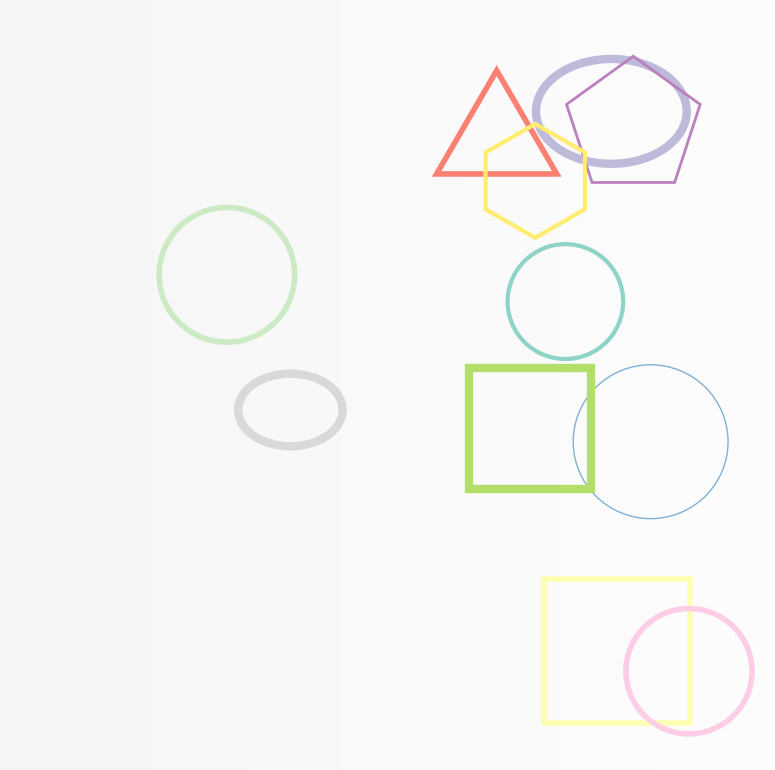[{"shape": "circle", "thickness": 1.5, "radius": 0.37, "center": [0.73, 0.608]}, {"shape": "square", "thickness": 2, "radius": 0.47, "center": [0.796, 0.155]}, {"shape": "oval", "thickness": 3, "radius": 0.49, "center": [0.789, 0.855]}, {"shape": "triangle", "thickness": 2, "radius": 0.45, "center": [0.641, 0.819]}, {"shape": "circle", "thickness": 0.5, "radius": 0.5, "center": [0.84, 0.426]}, {"shape": "square", "thickness": 3, "radius": 0.39, "center": [0.684, 0.443]}, {"shape": "circle", "thickness": 2, "radius": 0.41, "center": [0.889, 0.128]}, {"shape": "oval", "thickness": 3, "radius": 0.34, "center": [0.375, 0.468]}, {"shape": "pentagon", "thickness": 1, "radius": 0.45, "center": [0.817, 0.836]}, {"shape": "circle", "thickness": 2, "radius": 0.44, "center": [0.293, 0.643]}, {"shape": "hexagon", "thickness": 1.5, "radius": 0.37, "center": [0.691, 0.765]}]